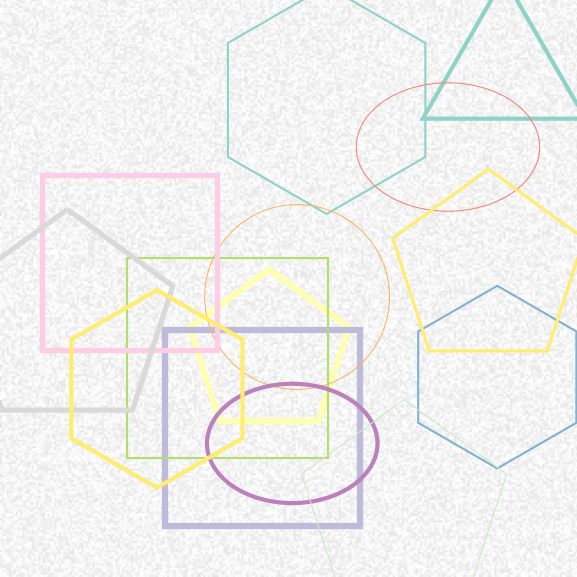[{"shape": "triangle", "thickness": 2, "radius": 0.81, "center": [0.873, 0.875]}, {"shape": "hexagon", "thickness": 1, "radius": 0.99, "center": [0.566, 0.826]}, {"shape": "pentagon", "thickness": 3, "radius": 0.73, "center": [0.466, 0.387]}, {"shape": "square", "thickness": 3, "radius": 0.85, "center": [0.455, 0.258]}, {"shape": "oval", "thickness": 0.5, "radius": 0.79, "center": [0.776, 0.745]}, {"shape": "hexagon", "thickness": 1, "radius": 0.79, "center": [0.861, 0.346]}, {"shape": "circle", "thickness": 0.5, "radius": 0.8, "center": [0.514, 0.485]}, {"shape": "square", "thickness": 1, "radius": 0.87, "center": [0.394, 0.379]}, {"shape": "square", "thickness": 2.5, "radius": 0.76, "center": [0.224, 0.545]}, {"shape": "pentagon", "thickness": 2.5, "radius": 0.96, "center": [0.117, 0.444]}, {"shape": "oval", "thickness": 2, "radius": 0.74, "center": [0.506, 0.231]}, {"shape": "pentagon", "thickness": 0.5, "radius": 0.93, "center": [0.7, 0.12]}, {"shape": "hexagon", "thickness": 2, "radius": 0.86, "center": [0.272, 0.326]}, {"shape": "pentagon", "thickness": 1.5, "radius": 0.87, "center": [0.846, 0.532]}]